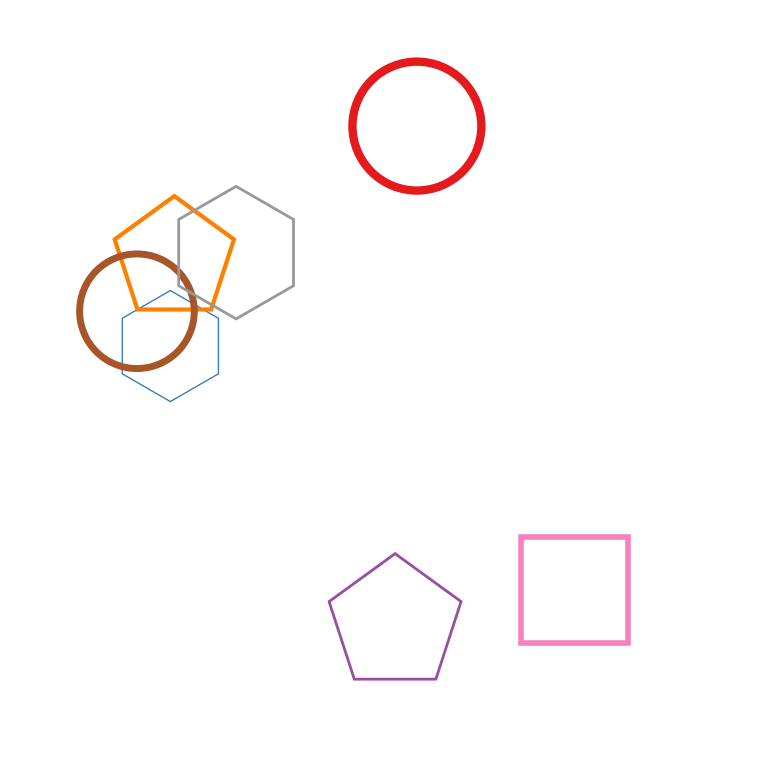[{"shape": "circle", "thickness": 3, "radius": 0.42, "center": [0.541, 0.836]}, {"shape": "hexagon", "thickness": 0.5, "radius": 0.36, "center": [0.221, 0.551]}, {"shape": "pentagon", "thickness": 1, "radius": 0.45, "center": [0.513, 0.191]}, {"shape": "pentagon", "thickness": 1.5, "radius": 0.41, "center": [0.226, 0.664]}, {"shape": "circle", "thickness": 2.5, "radius": 0.37, "center": [0.178, 0.596]}, {"shape": "square", "thickness": 2, "radius": 0.35, "center": [0.746, 0.234]}, {"shape": "hexagon", "thickness": 1, "radius": 0.43, "center": [0.307, 0.672]}]